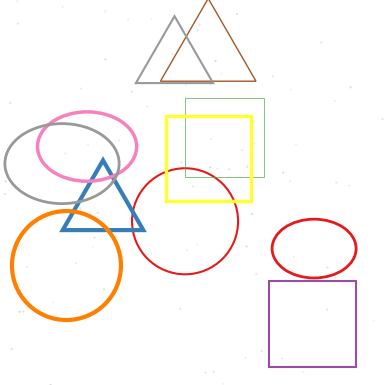[{"shape": "circle", "thickness": 1.5, "radius": 0.69, "center": [0.481, 0.425]}, {"shape": "oval", "thickness": 2, "radius": 0.55, "center": [0.816, 0.354]}, {"shape": "triangle", "thickness": 3, "radius": 0.6, "center": [0.268, 0.463]}, {"shape": "square", "thickness": 0.5, "radius": 0.51, "center": [0.584, 0.643]}, {"shape": "square", "thickness": 1.5, "radius": 0.56, "center": [0.812, 0.158]}, {"shape": "circle", "thickness": 3, "radius": 0.71, "center": [0.173, 0.31]}, {"shape": "square", "thickness": 2.5, "radius": 0.55, "center": [0.541, 0.589]}, {"shape": "triangle", "thickness": 1, "radius": 0.72, "center": [0.541, 0.861]}, {"shape": "oval", "thickness": 2.5, "radius": 0.64, "center": [0.226, 0.619]}, {"shape": "triangle", "thickness": 1.5, "radius": 0.58, "center": [0.453, 0.842]}, {"shape": "oval", "thickness": 2, "radius": 0.74, "center": [0.161, 0.575]}]